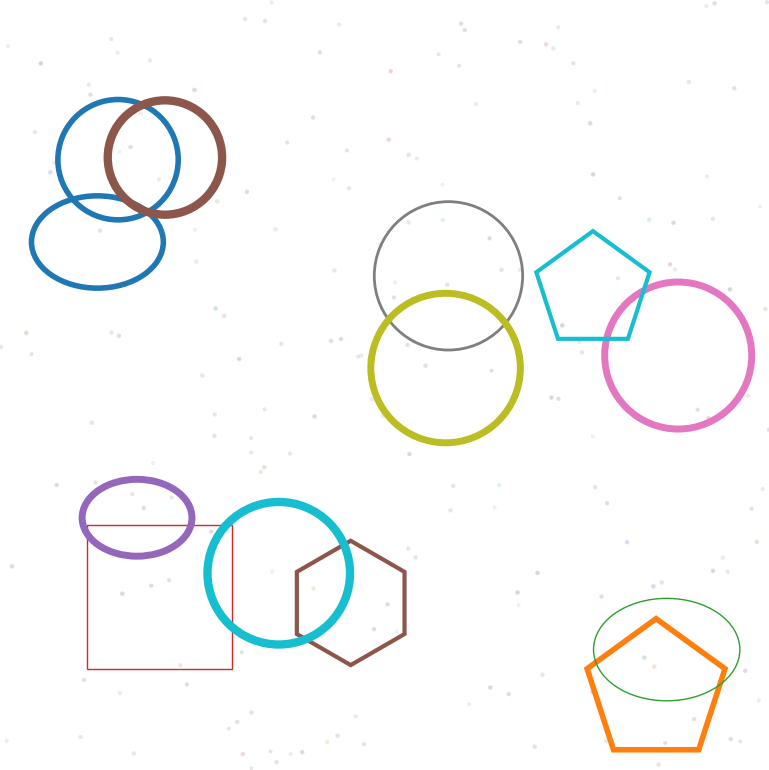[{"shape": "circle", "thickness": 2, "radius": 0.39, "center": [0.153, 0.793]}, {"shape": "oval", "thickness": 2, "radius": 0.43, "center": [0.126, 0.686]}, {"shape": "pentagon", "thickness": 2, "radius": 0.47, "center": [0.852, 0.102]}, {"shape": "oval", "thickness": 0.5, "radius": 0.48, "center": [0.866, 0.156]}, {"shape": "square", "thickness": 0.5, "radius": 0.47, "center": [0.207, 0.224]}, {"shape": "oval", "thickness": 2.5, "radius": 0.36, "center": [0.178, 0.328]}, {"shape": "hexagon", "thickness": 1.5, "radius": 0.4, "center": [0.455, 0.217]}, {"shape": "circle", "thickness": 3, "radius": 0.37, "center": [0.214, 0.795]}, {"shape": "circle", "thickness": 2.5, "radius": 0.48, "center": [0.881, 0.538]}, {"shape": "circle", "thickness": 1, "radius": 0.48, "center": [0.582, 0.642]}, {"shape": "circle", "thickness": 2.5, "radius": 0.49, "center": [0.579, 0.522]}, {"shape": "pentagon", "thickness": 1.5, "radius": 0.39, "center": [0.77, 0.623]}, {"shape": "circle", "thickness": 3, "radius": 0.46, "center": [0.362, 0.256]}]